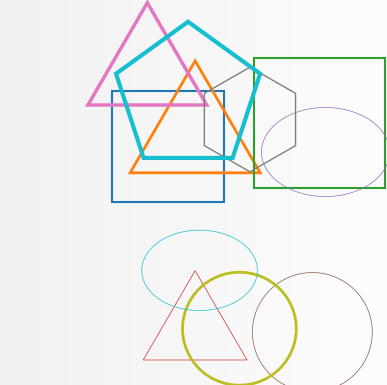[{"shape": "square", "thickness": 1.5, "radius": 0.72, "center": [0.434, 0.619]}, {"shape": "triangle", "thickness": 2, "radius": 0.97, "center": [0.504, 0.648]}, {"shape": "square", "thickness": 1.5, "radius": 0.85, "center": [0.825, 0.681]}, {"shape": "triangle", "thickness": 0.5, "radius": 0.77, "center": [0.504, 0.142]}, {"shape": "oval", "thickness": 0.5, "radius": 0.83, "center": [0.84, 0.605]}, {"shape": "circle", "thickness": 0.5, "radius": 0.77, "center": [0.806, 0.137]}, {"shape": "triangle", "thickness": 2.5, "radius": 0.88, "center": [0.38, 0.816]}, {"shape": "hexagon", "thickness": 1, "radius": 0.68, "center": [0.645, 0.69]}, {"shape": "circle", "thickness": 2, "radius": 0.73, "center": [0.618, 0.146]}, {"shape": "pentagon", "thickness": 3, "radius": 0.98, "center": [0.485, 0.748]}, {"shape": "oval", "thickness": 0.5, "radius": 0.75, "center": [0.515, 0.298]}]